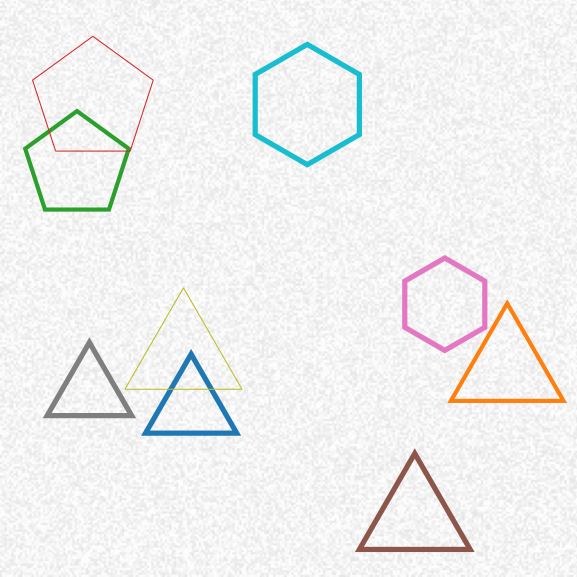[{"shape": "triangle", "thickness": 2.5, "radius": 0.46, "center": [0.331, 0.295]}, {"shape": "triangle", "thickness": 2, "radius": 0.56, "center": [0.878, 0.361]}, {"shape": "pentagon", "thickness": 2, "radius": 0.47, "center": [0.133, 0.713]}, {"shape": "pentagon", "thickness": 0.5, "radius": 0.55, "center": [0.161, 0.826]}, {"shape": "triangle", "thickness": 2.5, "radius": 0.55, "center": [0.718, 0.103]}, {"shape": "hexagon", "thickness": 2.5, "radius": 0.4, "center": [0.77, 0.472]}, {"shape": "triangle", "thickness": 2.5, "radius": 0.42, "center": [0.155, 0.322]}, {"shape": "triangle", "thickness": 0.5, "radius": 0.59, "center": [0.318, 0.384]}, {"shape": "hexagon", "thickness": 2.5, "radius": 0.52, "center": [0.532, 0.818]}]